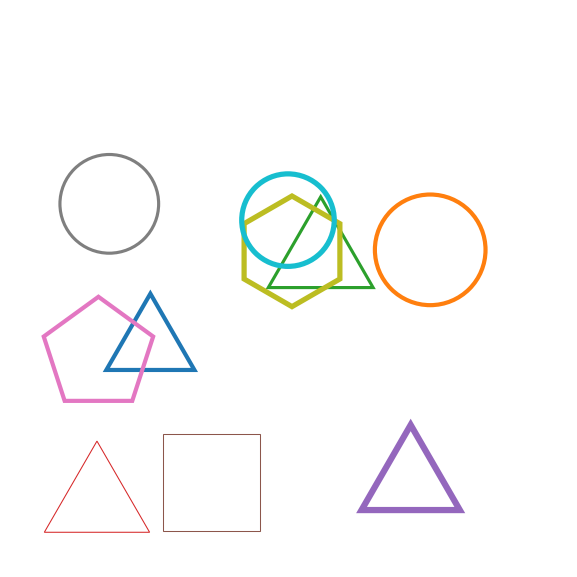[{"shape": "triangle", "thickness": 2, "radius": 0.44, "center": [0.26, 0.403]}, {"shape": "circle", "thickness": 2, "radius": 0.48, "center": [0.745, 0.567]}, {"shape": "triangle", "thickness": 1.5, "radius": 0.52, "center": [0.555, 0.554]}, {"shape": "triangle", "thickness": 0.5, "radius": 0.53, "center": [0.168, 0.13]}, {"shape": "triangle", "thickness": 3, "radius": 0.49, "center": [0.711, 0.165]}, {"shape": "square", "thickness": 0.5, "radius": 0.42, "center": [0.366, 0.163]}, {"shape": "pentagon", "thickness": 2, "radius": 0.5, "center": [0.17, 0.386]}, {"shape": "circle", "thickness": 1.5, "radius": 0.43, "center": [0.189, 0.646]}, {"shape": "hexagon", "thickness": 2.5, "radius": 0.48, "center": [0.506, 0.564]}, {"shape": "circle", "thickness": 2.5, "radius": 0.4, "center": [0.499, 0.618]}]